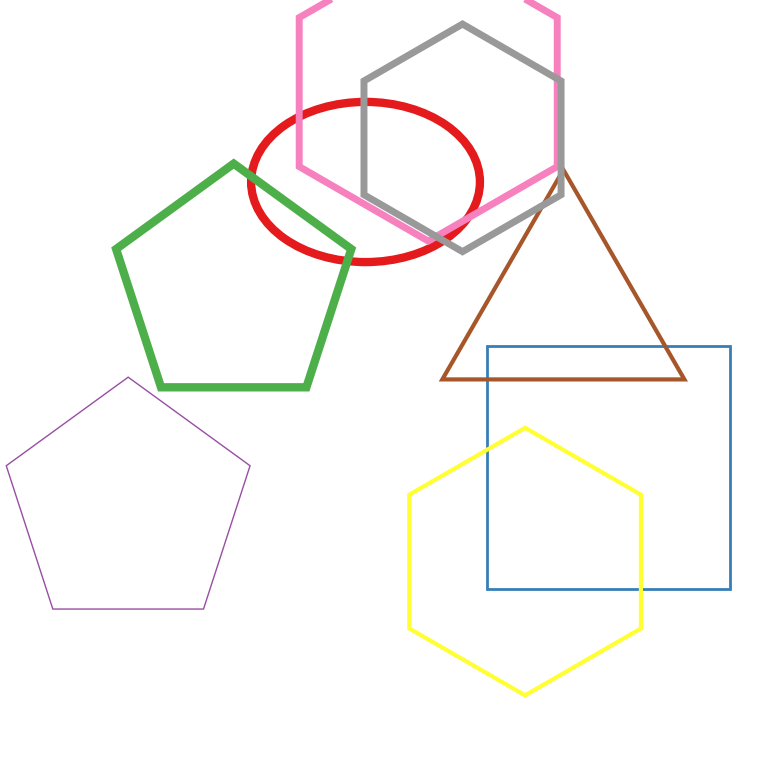[{"shape": "oval", "thickness": 3, "radius": 0.74, "center": [0.475, 0.764]}, {"shape": "square", "thickness": 1, "radius": 0.79, "center": [0.791, 0.393]}, {"shape": "pentagon", "thickness": 3, "radius": 0.8, "center": [0.304, 0.627]}, {"shape": "pentagon", "thickness": 0.5, "radius": 0.83, "center": [0.166, 0.344]}, {"shape": "hexagon", "thickness": 1.5, "radius": 0.87, "center": [0.682, 0.271]}, {"shape": "triangle", "thickness": 1.5, "radius": 0.91, "center": [0.732, 0.598]}, {"shape": "hexagon", "thickness": 2.5, "radius": 0.97, "center": [0.556, 0.88]}, {"shape": "hexagon", "thickness": 2.5, "radius": 0.74, "center": [0.601, 0.821]}]